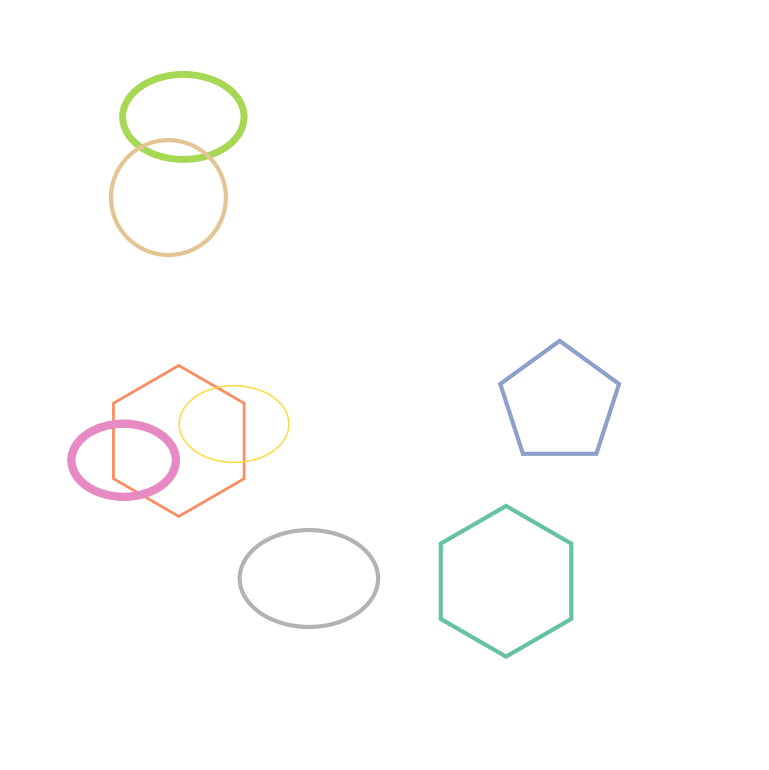[{"shape": "hexagon", "thickness": 1.5, "radius": 0.49, "center": [0.657, 0.245]}, {"shape": "hexagon", "thickness": 1, "radius": 0.49, "center": [0.232, 0.427]}, {"shape": "pentagon", "thickness": 1.5, "radius": 0.41, "center": [0.727, 0.476]}, {"shape": "oval", "thickness": 3, "radius": 0.34, "center": [0.161, 0.402]}, {"shape": "oval", "thickness": 2.5, "radius": 0.39, "center": [0.238, 0.848]}, {"shape": "oval", "thickness": 0.5, "radius": 0.36, "center": [0.304, 0.449]}, {"shape": "circle", "thickness": 1.5, "radius": 0.37, "center": [0.219, 0.743]}, {"shape": "oval", "thickness": 1.5, "radius": 0.45, "center": [0.401, 0.249]}]